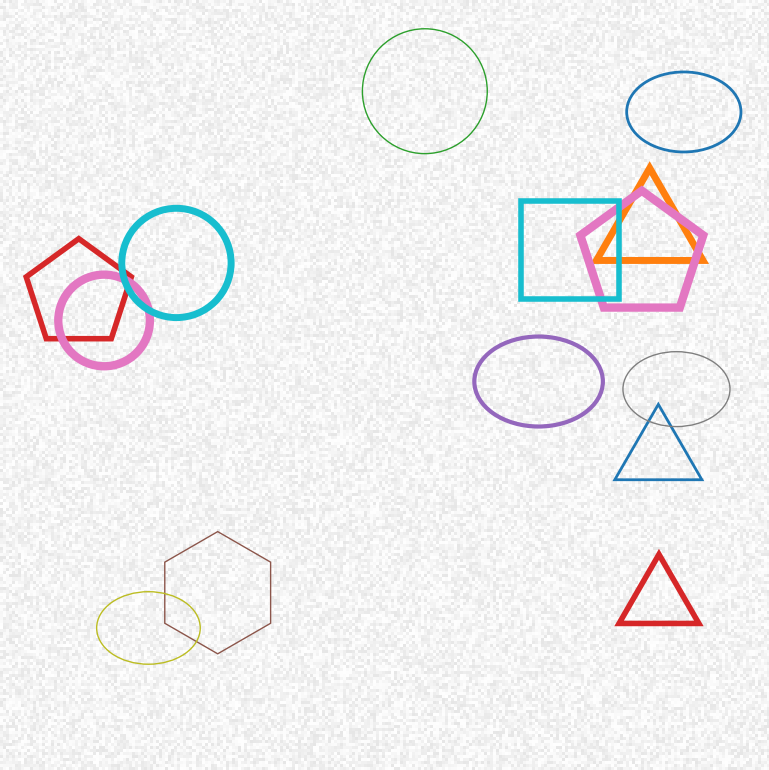[{"shape": "oval", "thickness": 1, "radius": 0.37, "center": [0.888, 0.855]}, {"shape": "triangle", "thickness": 1, "radius": 0.33, "center": [0.855, 0.41]}, {"shape": "triangle", "thickness": 2.5, "radius": 0.4, "center": [0.844, 0.702]}, {"shape": "circle", "thickness": 0.5, "radius": 0.41, "center": [0.552, 0.882]}, {"shape": "pentagon", "thickness": 2, "radius": 0.36, "center": [0.102, 0.618]}, {"shape": "triangle", "thickness": 2, "radius": 0.3, "center": [0.856, 0.22]}, {"shape": "oval", "thickness": 1.5, "radius": 0.42, "center": [0.699, 0.505]}, {"shape": "hexagon", "thickness": 0.5, "radius": 0.4, "center": [0.283, 0.23]}, {"shape": "circle", "thickness": 3, "radius": 0.3, "center": [0.135, 0.584]}, {"shape": "pentagon", "thickness": 3, "radius": 0.42, "center": [0.834, 0.668]}, {"shape": "oval", "thickness": 0.5, "radius": 0.35, "center": [0.879, 0.495]}, {"shape": "oval", "thickness": 0.5, "radius": 0.34, "center": [0.193, 0.184]}, {"shape": "square", "thickness": 2, "radius": 0.32, "center": [0.74, 0.676]}, {"shape": "circle", "thickness": 2.5, "radius": 0.35, "center": [0.229, 0.659]}]